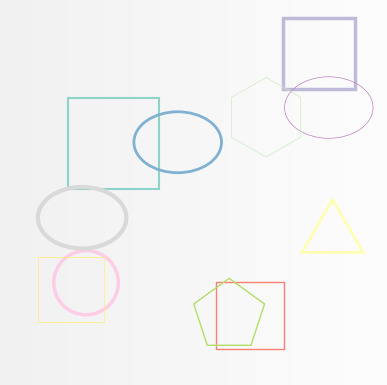[{"shape": "square", "thickness": 1.5, "radius": 0.59, "center": [0.293, 0.626]}, {"shape": "triangle", "thickness": 2, "radius": 0.46, "center": [0.858, 0.39]}, {"shape": "square", "thickness": 2.5, "radius": 0.46, "center": [0.824, 0.861]}, {"shape": "square", "thickness": 1, "radius": 0.44, "center": [0.645, 0.181]}, {"shape": "oval", "thickness": 2, "radius": 0.57, "center": [0.459, 0.631]}, {"shape": "pentagon", "thickness": 1, "radius": 0.48, "center": [0.591, 0.181]}, {"shape": "circle", "thickness": 2.5, "radius": 0.42, "center": [0.222, 0.266]}, {"shape": "oval", "thickness": 3, "radius": 0.57, "center": [0.212, 0.434]}, {"shape": "oval", "thickness": 0.5, "radius": 0.57, "center": [0.848, 0.721]}, {"shape": "hexagon", "thickness": 0.5, "radius": 0.52, "center": [0.687, 0.695]}, {"shape": "square", "thickness": 0.5, "radius": 0.42, "center": [0.184, 0.249]}]